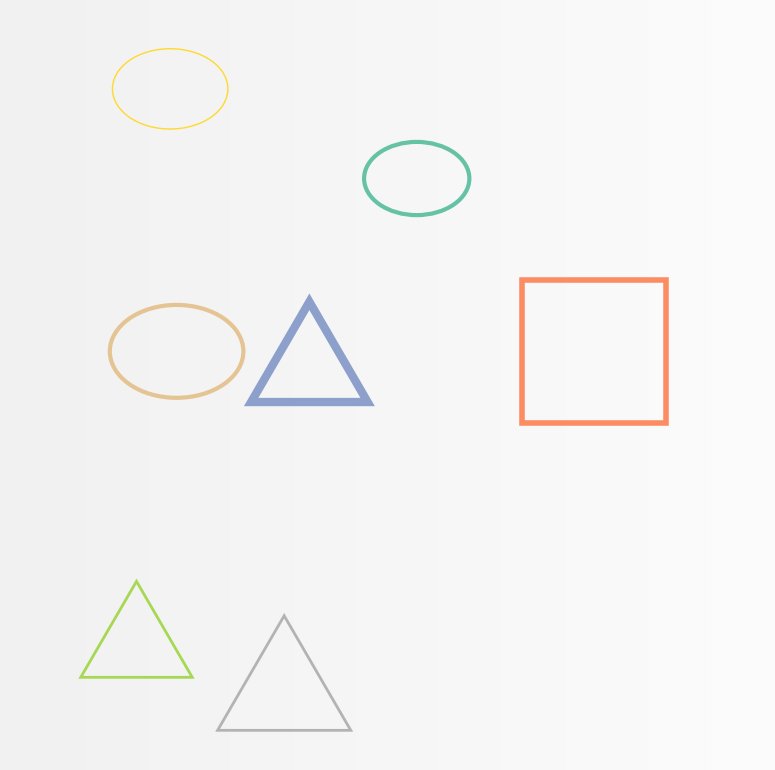[{"shape": "oval", "thickness": 1.5, "radius": 0.34, "center": [0.538, 0.768]}, {"shape": "square", "thickness": 2, "radius": 0.46, "center": [0.767, 0.543]}, {"shape": "triangle", "thickness": 3, "radius": 0.43, "center": [0.399, 0.521]}, {"shape": "triangle", "thickness": 1, "radius": 0.42, "center": [0.176, 0.162]}, {"shape": "oval", "thickness": 0.5, "radius": 0.37, "center": [0.22, 0.885]}, {"shape": "oval", "thickness": 1.5, "radius": 0.43, "center": [0.228, 0.544]}, {"shape": "triangle", "thickness": 1, "radius": 0.5, "center": [0.367, 0.101]}]